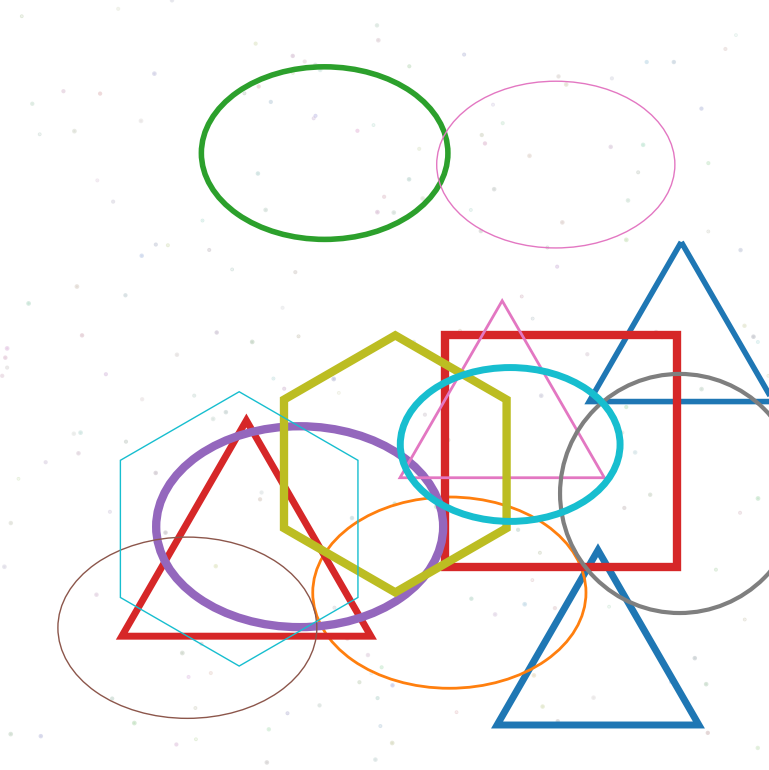[{"shape": "triangle", "thickness": 2.5, "radius": 0.76, "center": [0.777, 0.134]}, {"shape": "triangle", "thickness": 2, "radius": 0.69, "center": [0.885, 0.548]}, {"shape": "oval", "thickness": 1, "radius": 0.89, "center": [0.584, 0.23]}, {"shape": "oval", "thickness": 2, "radius": 0.8, "center": [0.422, 0.801]}, {"shape": "square", "thickness": 3, "radius": 0.75, "center": [0.728, 0.414]}, {"shape": "triangle", "thickness": 2.5, "radius": 0.93, "center": [0.32, 0.267]}, {"shape": "oval", "thickness": 3, "radius": 0.93, "center": [0.389, 0.316]}, {"shape": "oval", "thickness": 0.5, "radius": 0.84, "center": [0.243, 0.185]}, {"shape": "triangle", "thickness": 1, "radius": 0.77, "center": [0.652, 0.456]}, {"shape": "oval", "thickness": 0.5, "radius": 0.77, "center": [0.722, 0.786]}, {"shape": "circle", "thickness": 1.5, "radius": 0.78, "center": [0.883, 0.359]}, {"shape": "hexagon", "thickness": 3, "radius": 0.83, "center": [0.513, 0.398]}, {"shape": "hexagon", "thickness": 0.5, "radius": 0.89, "center": [0.311, 0.313]}, {"shape": "oval", "thickness": 2.5, "radius": 0.71, "center": [0.663, 0.423]}]